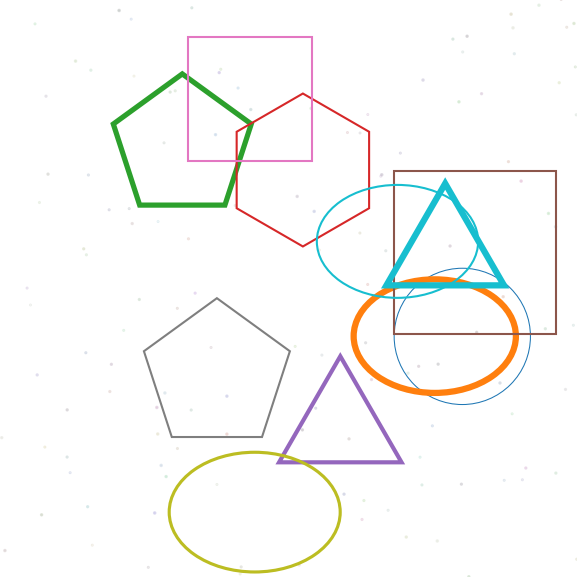[{"shape": "circle", "thickness": 0.5, "radius": 0.59, "center": [0.801, 0.417]}, {"shape": "oval", "thickness": 3, "radius": 0.7, "center": [0.753, 0.417]}, {"shape": "pentagon", "thickness": 2.5, "radius": 0.63, "center": [0.316, 0.746]}, {"shape": "hexagon", "thickness": 1, "radius": 0.66, "center": [0.524, 0.705]}, {"shape": "triangle", "thickness": 2, "radius": 0.61, "center": [0.589, 0.26]}, {"shape": "square", "thickness": 1, "radius": 0.7, "center": [0.822, 0.562]}, {"shape": "square", "thickness": 1, "radius": 0.54, "center": [0.433, 0.827]}, {"shape": "pentagon", "thickness": 1, "radius": 0.66, "center": [0.376, 0.35]}, {"shape": "oval", "thickness": 1.5, "radius": 0.74, "center": [0.441, 0.112]}, {"shape": "triangle", "thickness": 3, "radius": 0.59, "center": [0.771, 0.564]}, {"shape": "oval", "thickness": 1, "radius": 0.7, "center": [0.688, 0.581]}]